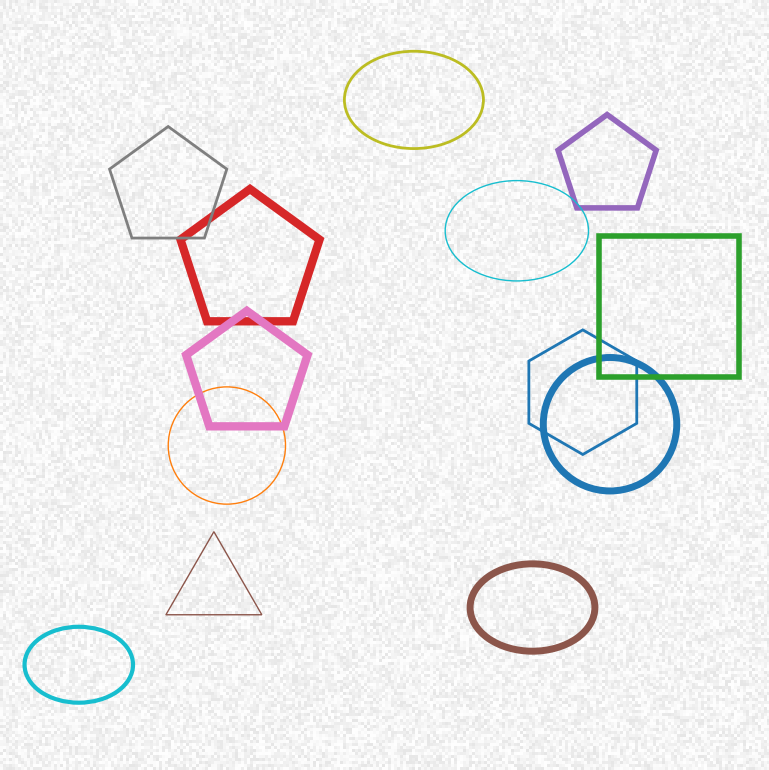[{"shape": "hexagon", "thickness": 1, "radius": 0.4, "center": [0.757, 0.491]}, {"shape": "circle", "thickness": 2.5, "radius": 0.43, "center": [0.792, 0.449]}, {"shape": "circle", "thickness": 0.5, "radius": 0.38, "center": [0.295, 0.421]}, {"shape": "square", "thickness": 2, "radius": 0.46, "center": [0.869, 0.602]}, {"shape": "pentagon", "thickness": 3, "radius": 0.47, "center": [0.325, 0.66]}, {"shape": "pentagon", "thickness": 2, "radius": 0.33, "center": [0.788, 0.784]}, {"shape": "triangle", "thickness": 0.5, "radius": 0.36, "center": [0.278, 0.238]}, {"shape": "oval", "thickness": 2.5, "radius": 0.41, "center": [0.692, 0.211]}, {"shape": "pentagon", "thickness": 3, "radius": 0.41, "center": [0.321, 0.513]}, {"shape": "pentagon", "thickness": 1, "radius": 0.4, "center": [0.218, 0.756]}, {"shape": "oval", "thickness": 1, "radius": 0.45, "center": [0.538, 0.87]}, {"shape": "oval", "thickness": 0.5, "radius": 0.47, "center": [0.671, 0.7]}, {"shape": "oval", "thickness": 1.5, "radius": 0.35, "center": [0.102, 0.137]}]